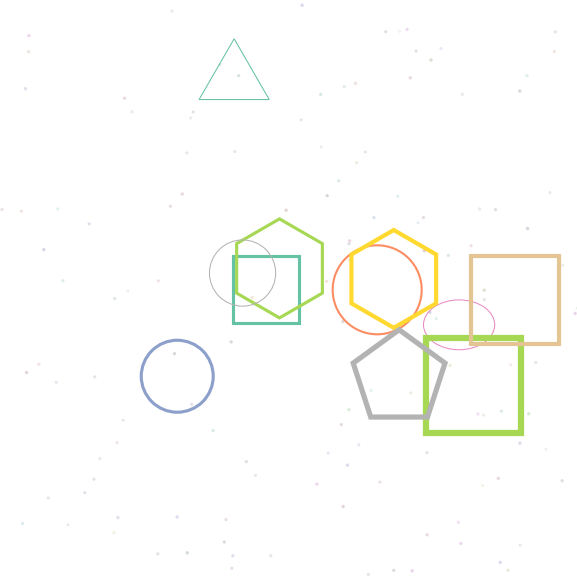[{"shape": "square", "thickness": 1.5, "radius": 0.29, "center": [0.461, 0.498]}, {"shape": "triangle", "thickness": 0.5, "radius": 0.35, "center": [0.405, 0.862]}, {"shape": "circle", "thickness": 1, "radius": 0.39, "center": [0.653, 0.497]}, {"shape": "circle", "thickness": 1.5, "radius": 0.31, "center": [0.307, 0.348]}, {"shape": "oval", "thickness": 0.5, "radius": 0.31, "center": [0.795, 0.437]}, {"shape": "hexagon", "thickness": 1.5, "radius": 0.43, "center": [0.484, 0.534]}, {"shape": "square", "thickness": 3, "radius": 0.41, "center": [0.821, 0.331]}, {"shape": "hexagon", "thickness": 2, "radius": 0.42, "center": [0.682, 0.516]}, {"shape": "square", "thickness": 2, "radius": 0.38, "center": [0.892, 0.48]}, {"shape": "circle", "thickness": 0.5, "radius": 0.29, "center": [0.42, 0.526]}, {"shape": "pentagon", "thickness": 2.5, "radius": 0.42, "center": [0.691, 0.345]}]